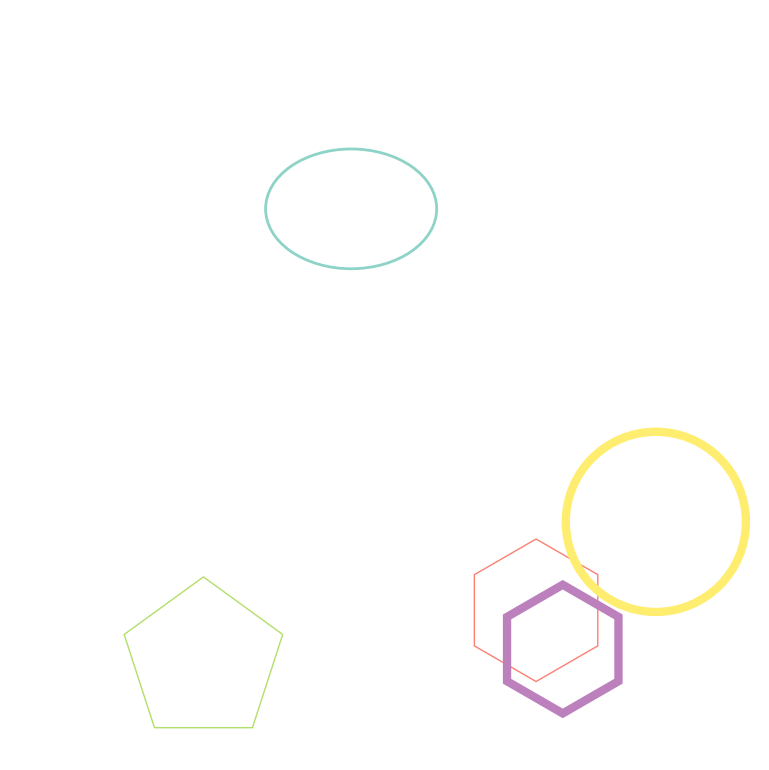[{"shape": "oval", "thickness": 1, "radius": 0.56, "center": [0.456, 0.729]}, {"shape": "hexagon", "thickness": 0.5, "radius": 0.46, "center": [0.696, 0.207]}, {"shape": "pentagon", "thickness": 0.5, "radius": 0.54, "center": [0.264, 0.143]}, {"shape": "hexagon", "thickness": 3, "radius": 0.42, "center": [0.731, 0.157]}, {"shape": "circle", "thickness": 3, "radius": 0.58, "center": [0.852, 0.322]}]